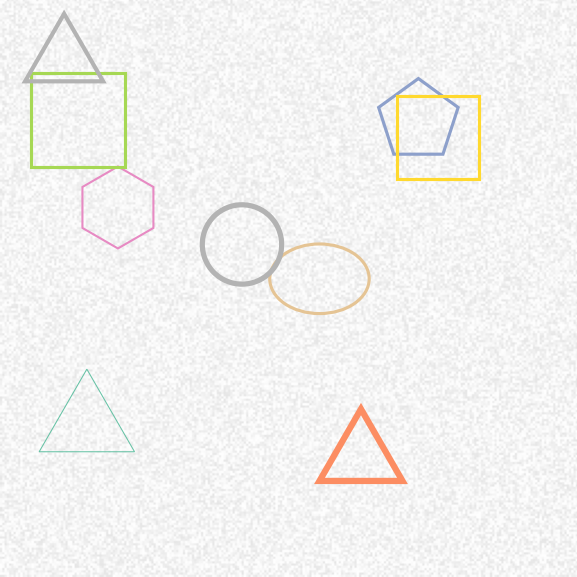[{"shape": "triangle", "thickness": 0.5, "radius": 0.48, "center": [0.15, 0.265]}, {"shape": "triangle", "thickness": 3, "radius": 0.41, "center": [0.625, 0.208]}, {"shape": "pentagon", "thickness": 1.5, "radius": 0.36, "center": [0.724, 0.791]}, {"shape": "hexagon", "thickness": 1, "radius": 0.35, "center": [0.204, 0.64]}, {"shape": "square", "thickness": 1.5, "radius": 0.4, "center": [0.135, 0.791]}, {"shape": "square", "thickness": 1.5, "radius": 0.36, "center": [0.758, 0.761]}, {"shape": "oval", "thickness": 1.5, "radius": 0.43, "center": [0.553, 0.516]}, {"shape": "triangle", "thickness": 2, "radius": 0.39, "center": [0.111, 0.897]}, {"shape": "circle", "thickness": 2.5, "radius": 0.34, "center": [0.419, 0.576]}]